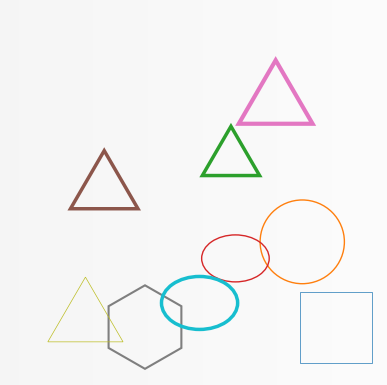[{"shape": "square", "thickness": 0.5, "radius": 0.46, "center": [0.867, 0.15]}, {"shape": "circle", "thickness": 1, "radius": 0.54, "center": [0.78, 0.372]}, {"shape": "triangle", "thickness": 2.5, "radius": 0.43, "center": [0.596, 0.587]}, {"shape": "oval", "thickness": 1, "radius": 0.44, "center": [0.608, 0.329]}, {"shape": "triangle", "thickness": 2.5, "radius": 0.5, "center": [0.269, 0.508]}, {"shape": "triangle", "thickness": 3, "radius": 0.55, "center": [0.711, 0.734]}, {"shape": "hexagon", "thickness": 1.5, "radius": 0.54, "center": [0.374, 0.15]}, {"shape": "triangle", "thickness": 0.5, "radius": 0.56, "center": [0.22, 0.168]}, {"shape": "oval", "thickness": 2.5, "radius": 0.49, "center": [0.515, 0.213]}]